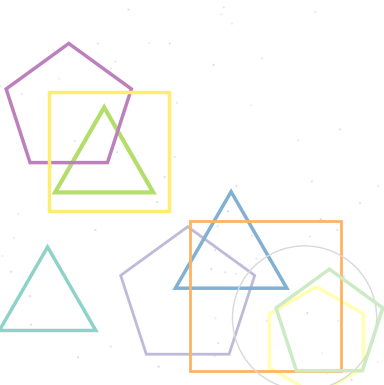[{"shape": "triangle", "thickness": 2.5, "radius": 0.72, "center": [0.124, 0.214]}, {"shape": "hexagon", "thickness": 2.5, "radius": 0.7, "center": [0.822, 0.115]}, {"shape": "pentagon", "thickness": 2, "radius": 0.92, "center": [0.488, 0.228]}, {"shape": "triangle", "thickness": 2.5, "radius": 0.84, "center": [0.6, 0.335]}, {"shape": "square", "thickness": 2, "radius": 0.98, "center": [0.69, 0.231]}, {"shape": "triangle", "thickness": 3, "radius": 0.74, "center": [0.271, 0.574]}, {"shape": "circle", "thickness": 1, "radius": 0.94, "center": [0.791, 0.174]}, {"shape": "pentagon", "thickness": 2.5, "radius": 0.86, "center": [0.179, 0.716]}, {"shape": "pentagon", "thickness": 2.5, "radius": 0.73, "center": [0.856, 0.155]}, {"shape": "square", "thickness": 2.5, "radius": 0.78, "center": [0.283, 0.606]}]